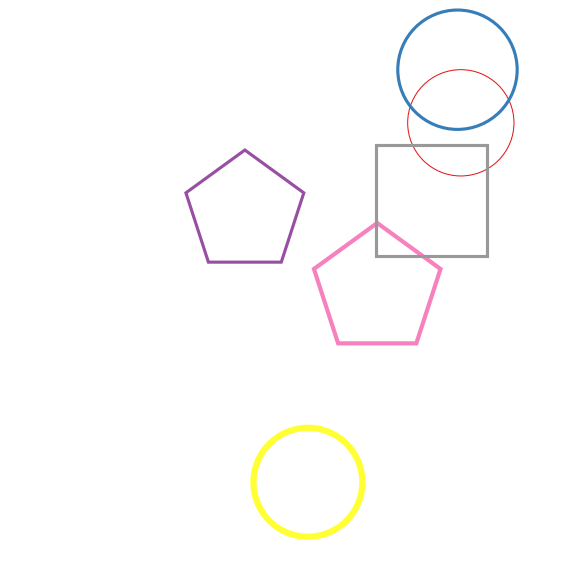[{"shape": "circle", "thickness": 0.5, "radius": 0.46, "center": [0.798, 0.786]}, {"shape": "circle", "thickness": 1.5, "radius": 0.52, "center": [0.792, 0.878]}, {"shape": "pentagon", "thickness": 1.5, "radius": 0.54, "center": [0.424, 0.632]}, {"shape": "circle", "thickness": 3, "radius": 0.47, "center": [0.533, 0.164]}, {"shape": "pentagon", "thickness": 2, "radius": 0.58, "center": [0.653, 0.498]}, {"shape": "square", "thickness": 1.5, "radius": 0.48, "center": [0.746, 0.652]}]